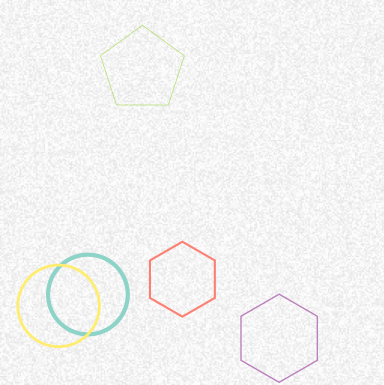[{"shape": "circle", "thickness": 3, "radius": 0.52, "center": [0.228, 0.235]}, {"shape": "hexagon", "thickness": 1.5, "radius": 0.49, "center": [0.474, 0.275]}, {"shape": "pentagon", "thickness": 0.5, "radius": 0.57, "center": [0.37, 0.82]}, {"shape": "hexagon", "thickness": 1, "radius": 0.57, "center": [0.725, 0.121]}, {"shape": "circle", "thickness": 2, "radius": 0.53, "center": [0.152, 0.206]}]